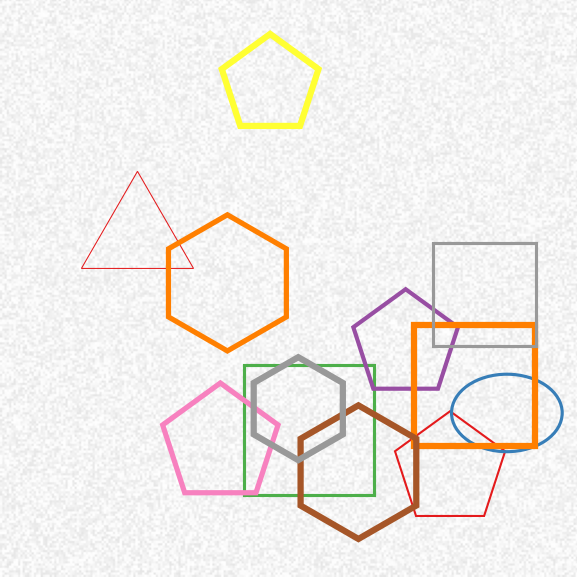[{"shape": "pentagon", "thickness": 1, "radius": 0.5, "center": [0.779, 0.187]}, {"shape": "triangle", "thickness": 0.5, "radius": 0.56, "center": [0.238, 0.59]}, {"shape": "oval", "thickness": 1.5, "radius": 0.48, "center": [0.878, 0.284]}, {"shape": "square", "thickness": 1.5, "radius": 0.56, "center": [0.536, 0.254]}, {"shape": "pentagon", "thickness": 2, "radius": 0.48, "center": [0.702, 0.403]}, {"shape": "square", "thickness": 3, "radius": 0.52, "center": [0.821, 0.331]}, {"shape": "hexagon", "thickness": 2.5, "radius": 0.59, "center": [0.394, 0.509]}, {"shape": "pentagon", "thickness": 3, "radius": 0.44, "center": [0.468, 0.852]}, {"shape": "hexagon", "thickness": 3, "radius": 0.58, "center": [0.621, 0.182]}, {"shape": "pentagon", "thickness": 2.5, "radius": 0.53, "center": [0.382, 0.231]}, {"shape": "square", "thickness": 1.5, "radius": 0.45, "center": [0.839, 0.489]}, {"shape": "hexagon", "thickness": 3, "radius": 0.45, "center": [0.516, 0.292]}]